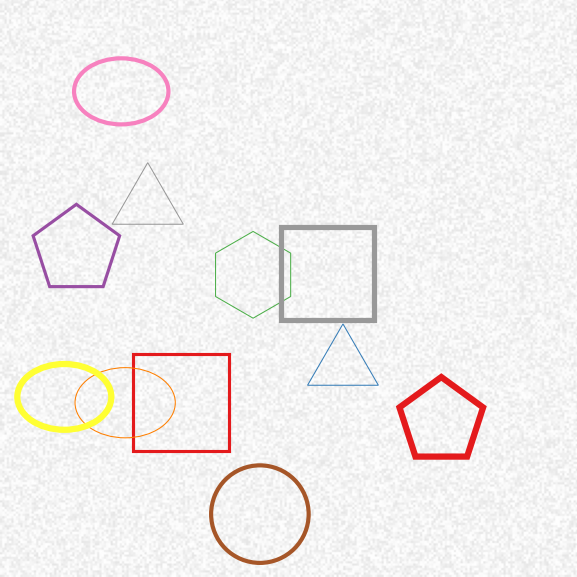[{"shape": "square", "thickness": 1.5, "radius": 0.42, "center": [0.314, 0.302]}, {"shape": "pentagon", "thickness": 3, "radius": 0.38, "center": [0.764, 0.27]}, {"shape": "triangle", "thickness": 0.5, "radius": 0.35, "center": [0.594, 0.367]}, {"shape": "hexagon", "thickness": 0.5, "radius": 0.38, "center": [0.438, 0.523]}, {"shape": "pentagon", "thickness": 1.5, "radius": 0.39, "center": [0.132, 0.567]}, {"shape": "oval", "thickness": 0.5, "radius": 0.43, "center": [0.217, 0.302]}, {"shape": "oval", "thickness": 3, "radius": 0.41, "center": [0.111, 0.312]}, {"shape": "circle", "thickness": 2, "radius": 0.42, "center": [0.45, 0.109]}, {"shape": "oval", "thickness": 2, "radius": 0.41, "center": [0.21, 0.841]}, {"shape": "square", "thickness": 2.5, "radius": 0.4, "center": [0.567, 0.525]}, {"shape": "triangle", "thickness": 0.5, "radius": 0.36, "center": [0.256, 0.646]}]